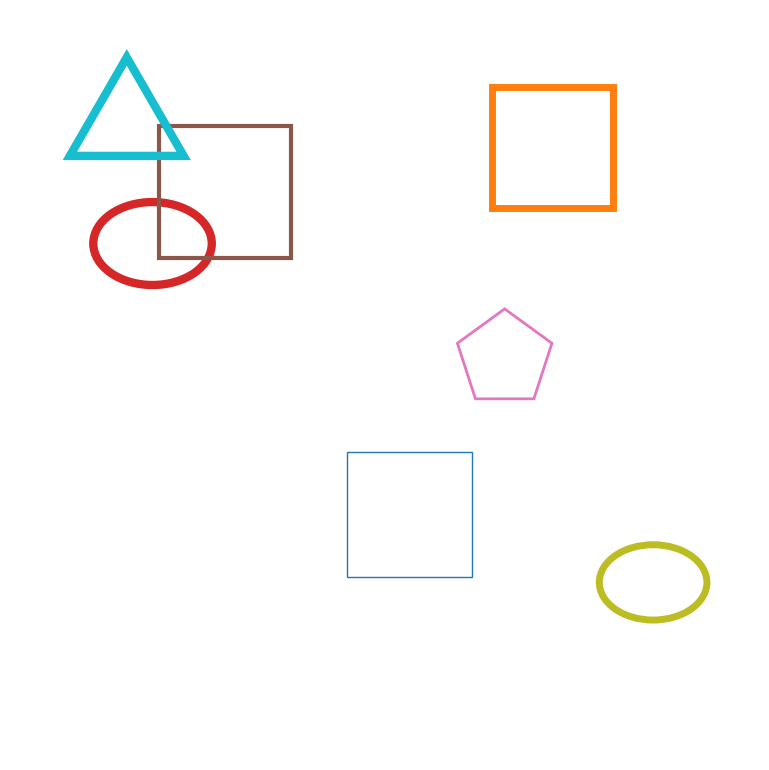[{"shape": "square", "thickness": 0.5, "radius": 0.41, "center": [0.532, 0.332]}, {"shape": "square", "thickness": 2.5, "radius": 0.39, "center": [0.717, 0.808]}, {"shape": "oval", "thickness": 3, "radius": 0.38, "center": [0.198, 0.684]}, {"shape": "square", "thickness": 1.5, "radius": 0.43, "center": [0.292, 0.751]}, {"shape": "pentagon", "thickness": 1, "radius": 0.32, "center": [0.655, 0.534]}, {"shape": "oval", "thickness": 2.5, "radius": 0.35, "center": [0.848, 0.244]}, {"shape": "triangle", "thickness": 3, "radius": 0.43, "center": [0.165, 0.84]}]